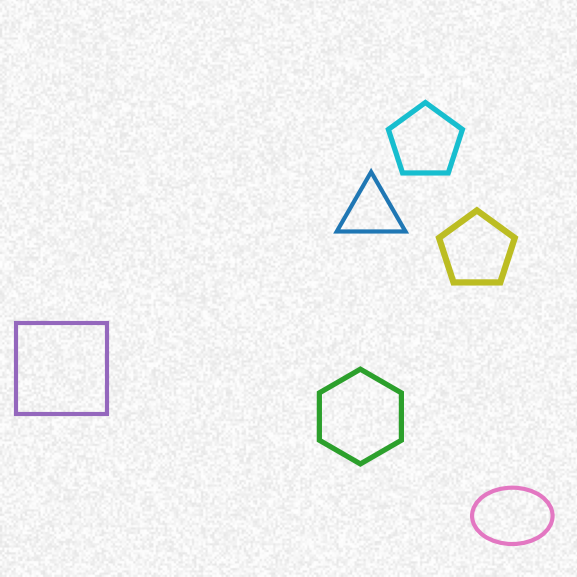[{"shape": "triangle", "thickness": 2, "radius": 0.34, "center": [0.643, 0.633]}, {"shape": "hexagon", "thickness": 2.5, "radius": 0.41, "center": [0.624, 0.278]}, {"shape": "square", "thickness": 2, "radius": 0.4, "center": [0.106, 0.361]}, {"shape": "oval", "thickness": 2, "radius": 0.35, "center": [0.887, 0.106]}, {"shape": "pentagon", "thickness": 3, "radius": 0.34, "center": [0.826, 0.566]}, {"shape": "pentagon", "thickness": 2.5, "radius": 0.34, "center": [0.737, 0.754]}]